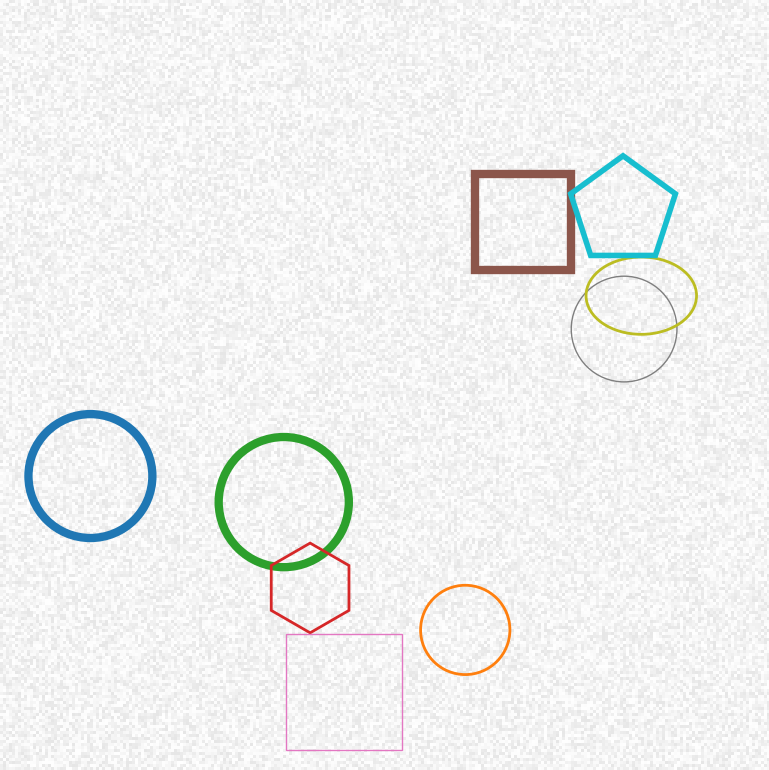[{"shape": "circle", "thickness": 3, "radius": 0.4, "center": [0.117, 0.382]}, {"shape": "circle", "thickness": 1, "radius": 0.29, "center": [0.604, 0.182]}, {"shape": "circle", "thickness": 3, "radius": 0.42, "center": [0.369, 0.348]}, {"shape": "hexagon", "thickness": 1, "radius": 0.29, "center": [0.403, 0.236]}, {"shape": "square", "thickness": 3, "radius": 0.31, "center": [0.679, 0.712]}, {"shape": "square", "thickness": 0.5, "radius": 0.38, "center": [0.447, 0.101]}, {"shape": "circle", "thickness": 0.5, "radius": 0.34, "center": [0.811, 0.573]}, {"shape": "oval", "thickness": 1, "radius": 0.36, "center": [0.833, 0.616]}, {"shape": "pentagon", "thickness": 2, "radius": 0.36, "center": [0.809, 0.726]}]